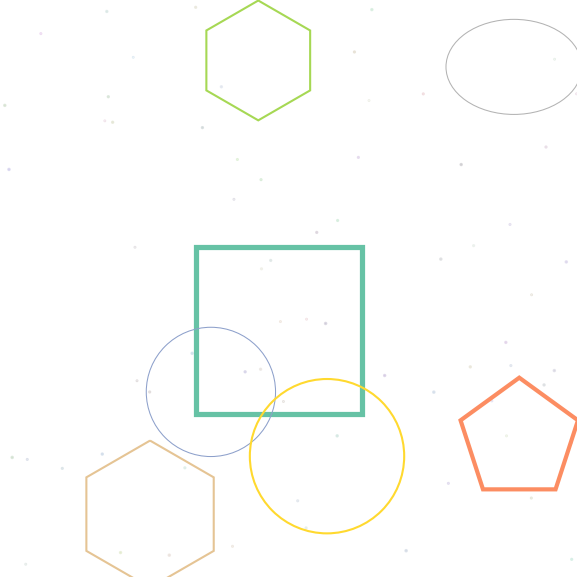[{"shape": "square", "thickness": 2.5, "radius": 0.72, "center": [0.483, 0.427]}, {"shape": "pentagon", "thickness": 2, "radius": 0.53, "center": [0.899, 0.238]}, {"shape": "circle", "thickness": 0.5, "radius": 0.56, "center": [0.365, 0.321]}, {"shape": "hexagon", "thickness": 1, "radius": 0.52, "center": [0.447, 0.894]}, {"shape": "circle", "thickness": 1, "radius": 0.67, "center": [0.566, 0.209]}, {"shape": "hexagon", "thickness": 1, "radius": 0.64, "center": [0.26, 0.109]}, {"shape": "oval", "thickness": 0.5, "radius": 0.59, "center": [0.89, 0.883]}]